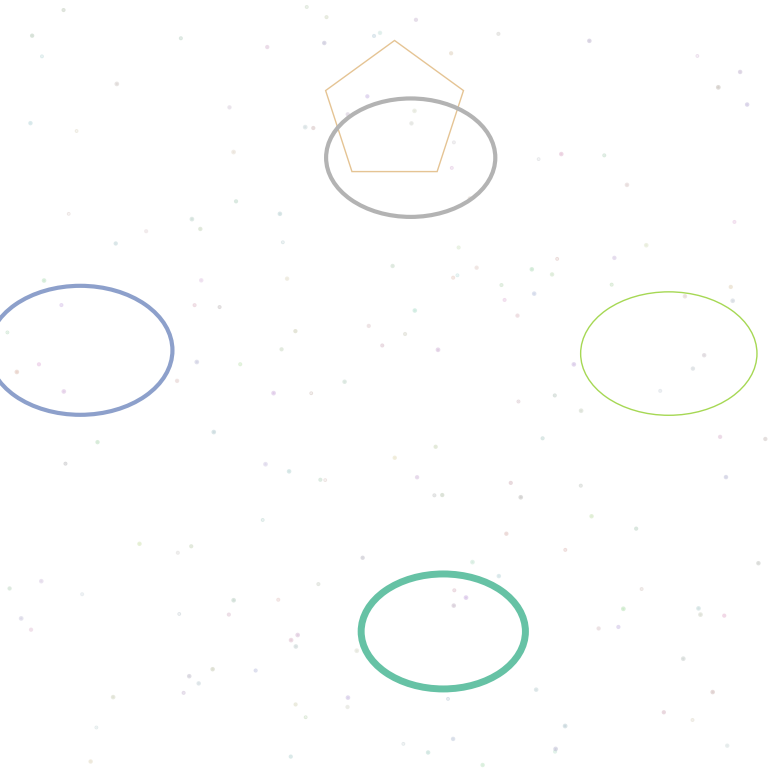[{"shape": "oval", "thickness": 2.5, "radius": 0.53, "center": [0.576, 0.18]}, {"shape": "oval", "thickness": 1.5, "radius": 0.6, "center": [0.104, 0.545]}, {"shape": "oval", "thickness": 0.5, "radius": 0.57, "center": [0.869, 0.541]}, {"shape": "pentagon", "thickness": 0.5, "radius": 0.47, "center": [0.512, 0.853]}, {"shape": "oval", "thickness": 1.5, "radius": 0.55, "center": [0.533, 0.795]}]